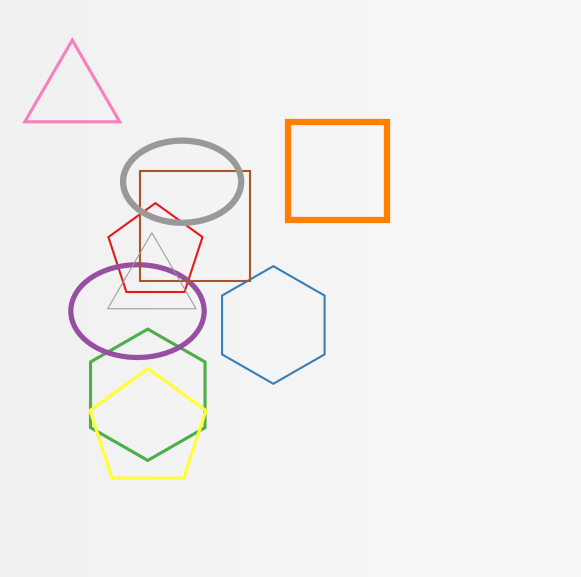[{"shape": "pentagon", "thickness": 1, "radius": 0.43, "center": [0.267, 0.562]}, {"shape": "hexagon", "thickness": 1, "radius": 0.51, "center": [0.47, 0.436]}, {"shape": "hexagon", "thickness": 1.5, "radius": 0.57, "center": [0.254, 0.316]}, {"shape": "oval", "thickness": 2.5, "radius": 0.57, "center": [0.237, 0.46]}, {"shape": "square", "thickness": 3, "radius": 0.43, "center": [0.58, 0.703]}, {"shape": "pentagon", "thickness": 1.5, "radius": 0.52, "center": [0.255, 0.256]}, {"shape": "square", "thickness": 1, "radius": 0.48, "center": [0.335, 0.608]}, {"shape": "triangle", "thickness": 1.5, "radius": 0.47, "center": [0.124, 0.835]}, {"shape": "triangle", "thickness": 0.5, "radius": 0.44, "center": [0.261, 0.508]}, {"shape": "oval", "thickness": 3, "radius": 0.51, "center": [0.313, 0.685]}]